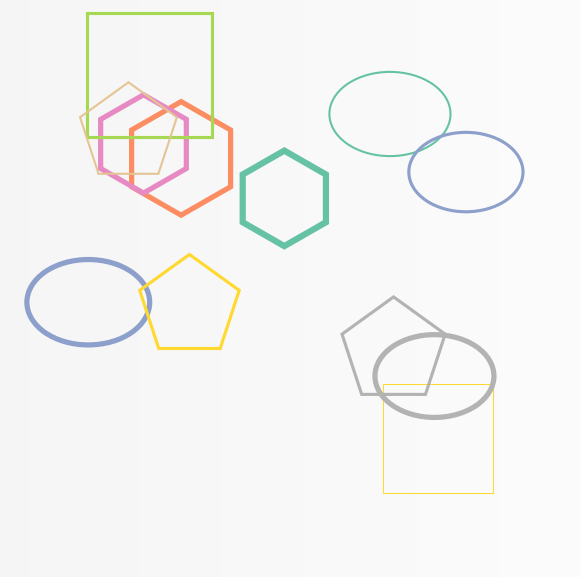[{"shape": "hexagon", "thickness": 3, "radius": 0.41, "center": [0.489, 0.656]}, {"shape": "oval", "thickness": 1, "radius": 0.52, "center": [0.671, 0.802]}, {"shape": "hexagon", "thickness": 2.5, "radius": 0.49, "center": [0.312, 0.725]}, {"shape": "oval", "thickness": 1.5, "radius": 0.49, "center": [0.802, 0.701]}, {"shape": "oval", "thickness": 2.5, "radius": 0.53, "center": [0.152, 0.476]}, {"shape": "hexagon", "thickness": 2.5, "radius": 0.43, "center": [0.247, 0.75]}, {"shape": "square", "thickness": 1.5, "radius": 0.54, "center": [0.258, 0.869]}, {"shape": "square", "thickness": 0.5, "radius": 0.47, "center": [0.754, 0.239]}, {"shape": "pentagon", "thickness": 1.5, "radius": 0.45, "center": [0.326, 0.469]}, {"shape": "pentagon", "thickness": 1, "radius": 0.44, "center": [0.221, 0.769]}, {"shape": "oval", "thickness": 2.5, "radius": 0.51, "center": [0.747, 0.348]}, {"shape": "pentagon", "thickness": 1.5, "radius": 0.47, "center": [0.677, 0.392]}]